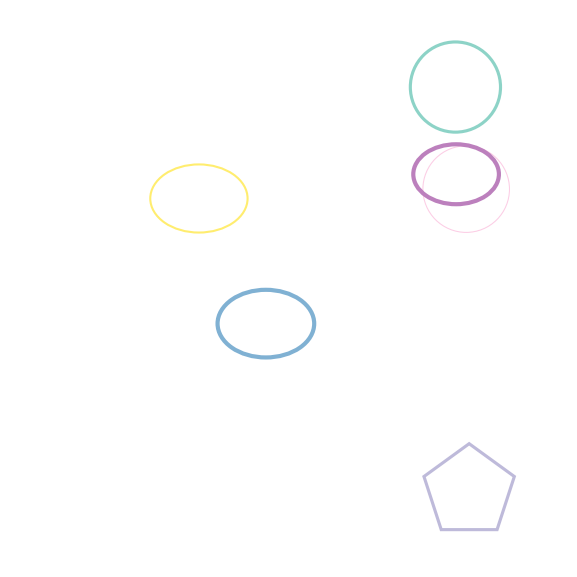[{"shape": "circle", "thickness": 1.5, "radius": 0.39, "center": [0.789, 0.848]}, {"shape": "pentagon", "thickness": 1.5, "radius": 0.41, "center": [0.812, 0.149]}, {"shape": "oval", "thickness": 2, "radius": 0.42, "center": [0.46, 0.439]}, {"shape": "circle", "thickness": 0.5, "radius": 0.37, "center": [0.807, 0.672]}, {"shape": "oval", "thickness": 2, "radius": 0.37, "center": [0.79, 0.697]}, {"shape": "oval", "thickness": 1, "radius": 0.42, "center": [0.344, 0.655]}]